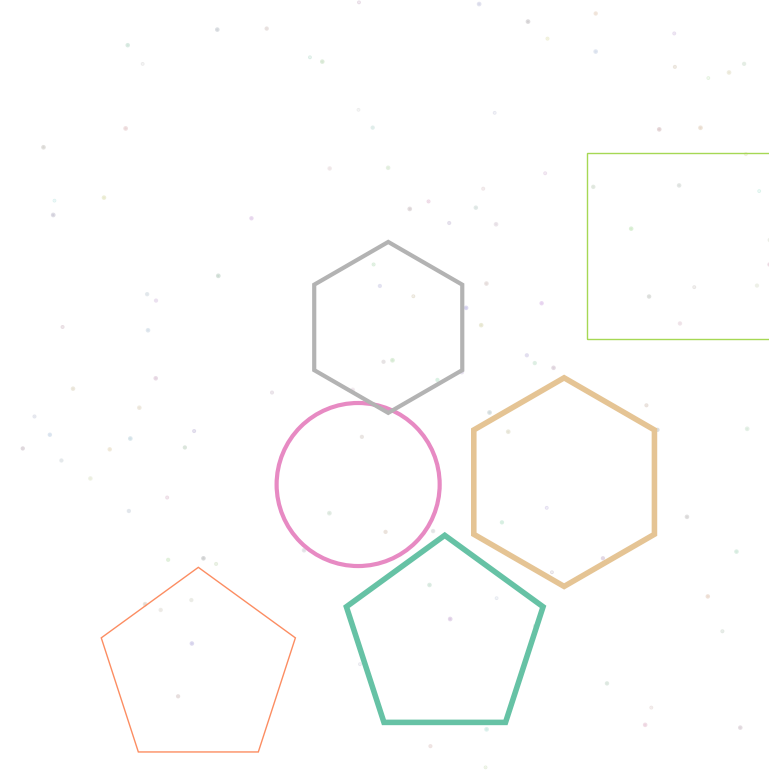[{"shape": "pentagon", "thickness": 2, "radius": 0.67, "center": [0.578, 0.17]}, {"shape": "pentagon", "thickness": 0.5, "radius": 0.66, "center": [0.258, 0.131]}, {"shape": "circle", "thickness": 1.5, "radius": 0.53, "center": [0.465, 0.371]}, {"shape": "square", "thickness": 0.5, "radius": 0.6, "center": [0.883, 0.681]}, {"shape": "hexagon", "thickness": 2, "radius": 0.68, "center": [0.733, 0.374]}, {"shape": "hexagon", "thickness": 1.5, "radius": 0.55, "center": [0.504, 0.575]}]